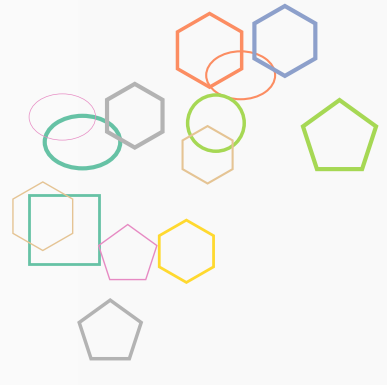[{"shape": "square", "thickness": 2, "radius": 0.45, "center": [0.166, 0.403]}, {"shape": "oval", "thickness": 3, "radius": 0.49, "center": [0.213, 0.631]}, {"shape": "oval", "thickness": 1.5, "radius": 0.44, "center": [0.621, 0.804]}, {"shape": "hexagon", "thickness": 2.5, "radius": 0.48, "center": [0.541, 0.869]}, {"shape": "hexagon", "thickness": 3, "radius": 0.45, "center": [0.735, 0.894]}, {"shape": "pentagon", "thickness": 1, "radius": 0.4, "center": [0.33, 0.338]}, {"shape": "oval", "thickness": 0.5, "radius": 0.43, "center": [0.161, 0.696]}, {"shape": "pentagon", "thickness": 3, "radius": 0.5, "center": [0.876, 0.641]}, {"shape": "circle", "thickness": 2.5, "radius": 0.37, "center": [0.557, 0.68]}, {"shape": "hexagon", "thickness": 2, "radius": 0.4, "center": [0.481, 0.347]}, {"shape": "hexagon", "thickness": 1.5, "radius": 0.37, "center": [0.536, 0.598]}, {"shape": "hexagon", "thickness": 1, "radius": 0.45, "center": [0.11, 0.438]}, {"shape": "pentagon", "thickness": 2.5, "radius": 0.42, "center": [0.284, 0.136]}, {"shape": "hexagon", "thickness": 3, "radius": 0.41, "center": [0.348, 0.699]}]